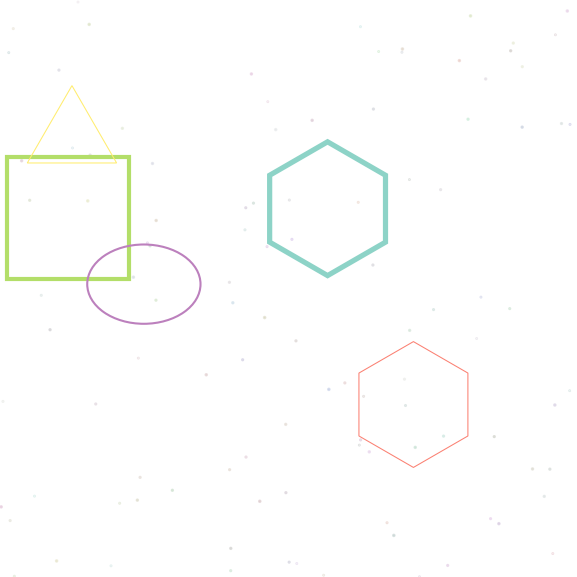[{"shape": "hexagon", "thickness": 2.5, "radius": 0.58, "center": [0.567, 0.638]}, {"shape": "hexagon", "thickness": 0.5, "radius": 0.54, "center": [0.716, 0.299]}, {"shape": "square", "thickness": 2, "radius": 0.53, "center": [0.118, 0.622]}, {"shape": "oval", "thickness": 1, "radius": 0.49, "center": [0.249, 0.507]}, {"shape": "triangle", "thickness": 0.5, "radius": 0.45, "center": [0.125, 0.762]}]